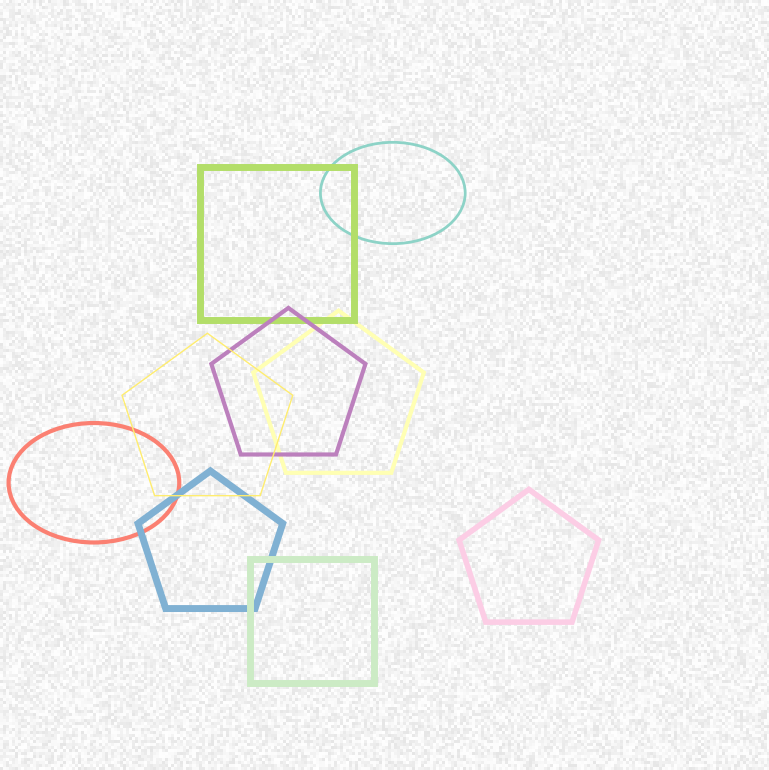[{"shape": "oval", "thickness": 1, "radius": 0.47, "center": [0.51, 0.749]}, {"shape": "pentagon", "thickness": 1.5, "radius": 0.58, "center": [0.44, 0.48]}, {"shape": "oval", "thickness": 1.5, "radius": 0.55, "center": [0.122, 0.373]}, {"shape": "pentagon", "thickness": 2.5, "radius": 0.49, "center": [0.273, 0.29]}, {"shape": "square", "thickness": 2.5, "radius": 0.5, "center": [0.36, 0.683]}, {"shape": "pentagon", "thickness": 2, "radius": 0.48, "center": [0.687, 0.269]}, {"shape": "pentagon", "thickness": 1.5, "radius": 0.53, "center": [0.375, 0.495]}, {"shape": "square", "thickness": 2.5, "radius": 0.4, "center": [0.405, 0.194]}, {"shape": "pentagon", "thickness": 0.5, "radius": 0.58, "center": [0.269, 0.451]}]